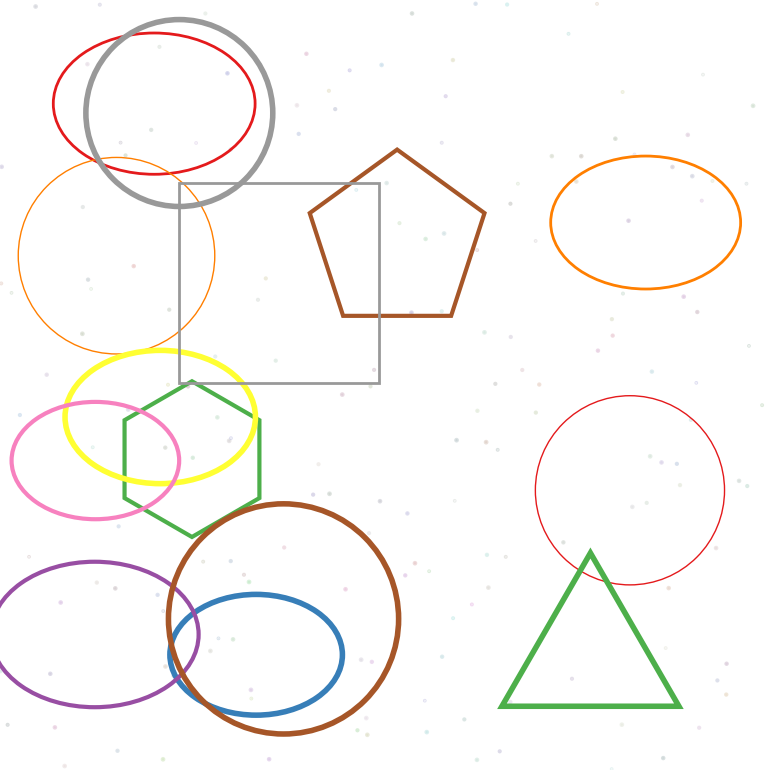[{"shape": "circle", "thickness": 0.5, "radius": 0.61, "center": [0.818, 0.363]}, {"shape": "oval", "thickness": 1, "radius": 0.66, "center": [0.2, 0.865]}, {"shape": "oval", "thickness": 2, "radius": 0.56, "center": [0.333, 0.15]}, {"shape": "hexagon", "thickness": 1.5, "radius": 0.51, "center": [0.249, 0.404]}, {"shape": "triangle", "thickness": 2, "radius": 0.66, "center": [0.767, 0.149]}, {"shape": "oval", "thickness": 1.5, "radius": 0.67, "center": [0.123, 0.176]}, {"shape": "circle", "thickness": 0.5, "radius": 0.64, "center": [0.151, 0.668]}, {"shape": "oval", "thickness": 1, "radius": 0.62, "center": [0.839, 0.711]}, {"shape": "oval", "thickness": 2, "radius": 0.62, "center": [0.208, 0.458]}, {"shape": "pentagon", "thickness": 1.5, "radius": 0.6, "center": [0.516, 0.686]}, {"shape": "circle", "thickness": 2, "radius": 0.75, "center": [0.368, 0.196]}, {"shape": "oval", "thickness": 1.5, "radius": 0.54, "center": [0.124, 0.402]}, {"shape": "circle", "thickness": 2, "radius": 0.61, "center": [0.233, 0.853]}, {"shape": "square", "thickness": 1, "radius": 0.65, "center": [0.362, 0.632]}]